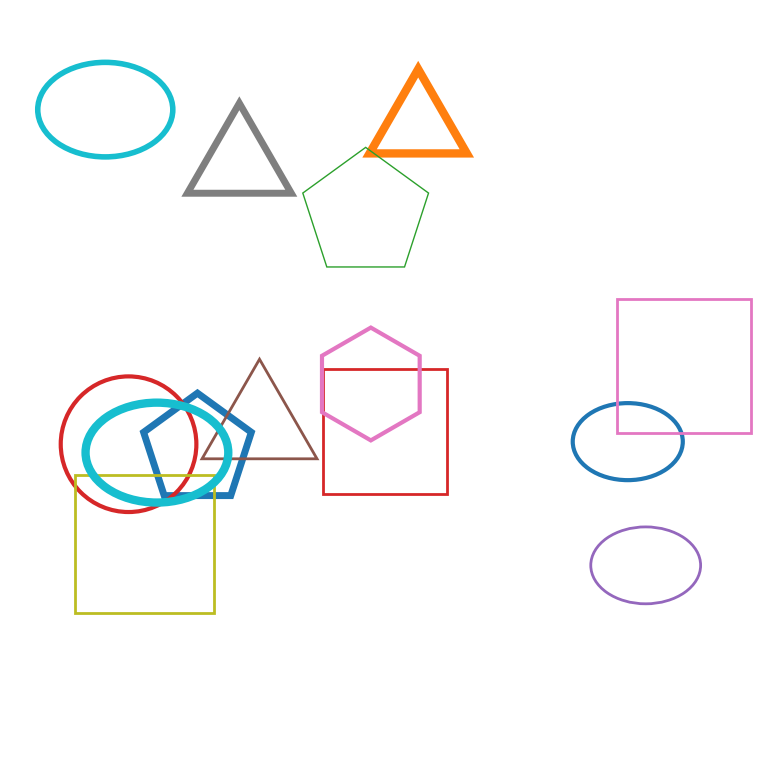[{"shape": "pentagon", "thickness": 2.5, "radius": 0.37, "center": [0.256, 0.416]}, {"shape": "oval", "thickness": 1.5, "radius": 0.36, "center": [0.815, 0.426]}, {"shape": "triangle", "thickness": 3, "radius": 0.36, "center": [0.543, 0.837]}, {"shape": "pentagon", "thickness": 0.5, "radius": 0.43, "center": [0.475, 0.723]}, {"shape": "square", "thickness": 1, "radius": 0.4, "center": [0.5, 0.44]}, {"shape": "circle", "thickness": 1.5, "radius": 0.44, "center": [0.167, 0.423]}, {"shape": "oval", "thickness": 1, "radius": 0.36, "center": [0.839, 0.266]}, {"shape": "triangle", "thickness": 1, "radius": 0.43, "center": [0.337, 0.447]}, {"shape": "hexagon", "thickness": 1.5, "radius": 0.37, "center": [0.482, 0.501]}, {"shape": "square", "thickness": 1, "radius": 0.43, "center": [0.889, 0.525]}, {"shape": "triangle", "thickness": 2.5, "radius": 0.39, "center": [0.311, 0.788]}, {"shape": "square", "thickness": 1, "radius": 0.45, "center": [0.188, 0.293]}, {"shape": "oval", "thickness": 3, "radius": 0.46, "center": [0.204, 0.412]}, {"shape": "oval", "thickness": 2, "radius": 0.44, "center": [0.137, 0.858]}]